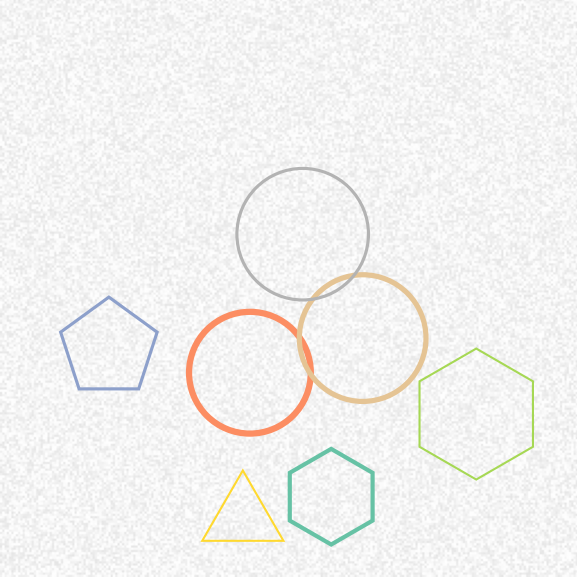[{"shape": "hexagon", "thickness": 2, "radius": 0.41, "center": [0.573, 0.139]}, {"shape": "circle", "thickness": 3, "radius": 0.53, "center": [0.433, 0.354]}, {"shape": "pentagon", "thickness": 1.5, "radius": 0.44, "center": [0.189, 0.397]}, {"shape": "hexagon", "thickness": 1, "radius": 0.57, "center": [0.825, 0.282]}, {"shape": "triangle", "thickness": 1, "radius": 0.41, "center": [0.42, 0.103]}, {"shape": "circle", "thickness": 2.5, "radius": 0.55, "center": [0.628, 0.414]}, {"shape": "circle", "thickness": 1.5, "radius": 0.57, "center": [0.524, 0.594]}]